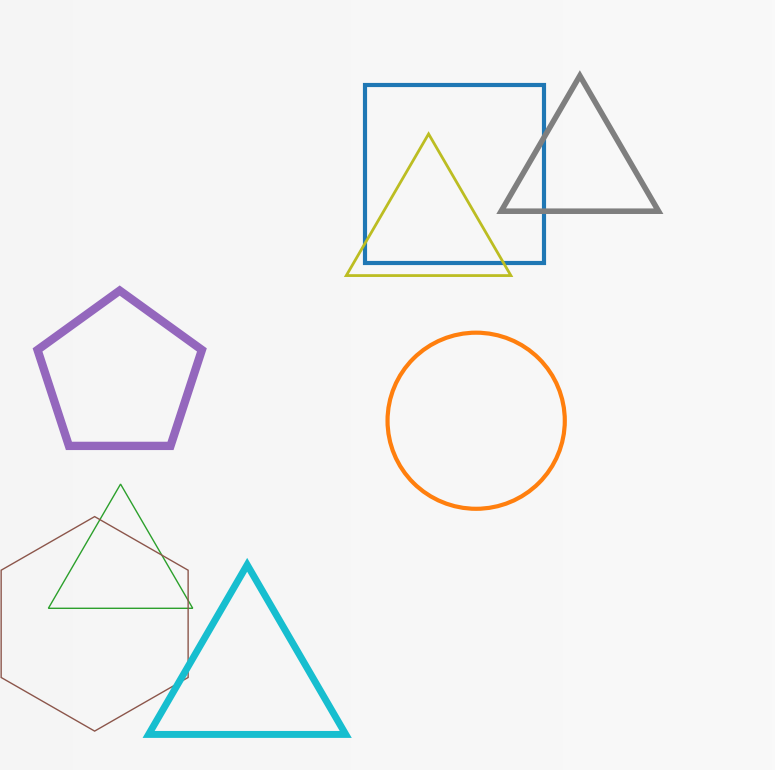[{"shape": "square", "thickness": 1.5, "radius": 0.58, "center": [0.587, 0.774]}, {"shape": "circle", "thickness": 1.5, "radius": 0.57, "center": [0.614, 0.454]}, {"shape": "triangle", "thickness": 0.5, "radius": 0.54, "center": [0.156, 0.264]}, {"shape": "pentagon", "thickness": 3, "radius": 0.56, "center": [0.154, 0.511]}, {"shape": "hexagon", "thickness": 0.5, "radius": 0.7, "center": [0.122, 0.19]}, {"shape": "triangle", "thickness": 2, "radius": 0.59, "center": [0.748, 0.784]}, {"shape": "triangle", "thickness": 1, "radius": 0.61, "center": [0.553, 0.703]}, {"shape": "triangle", "thickness": 2.5, "radius": 0.73, "center": [0.319, 0.12]}]